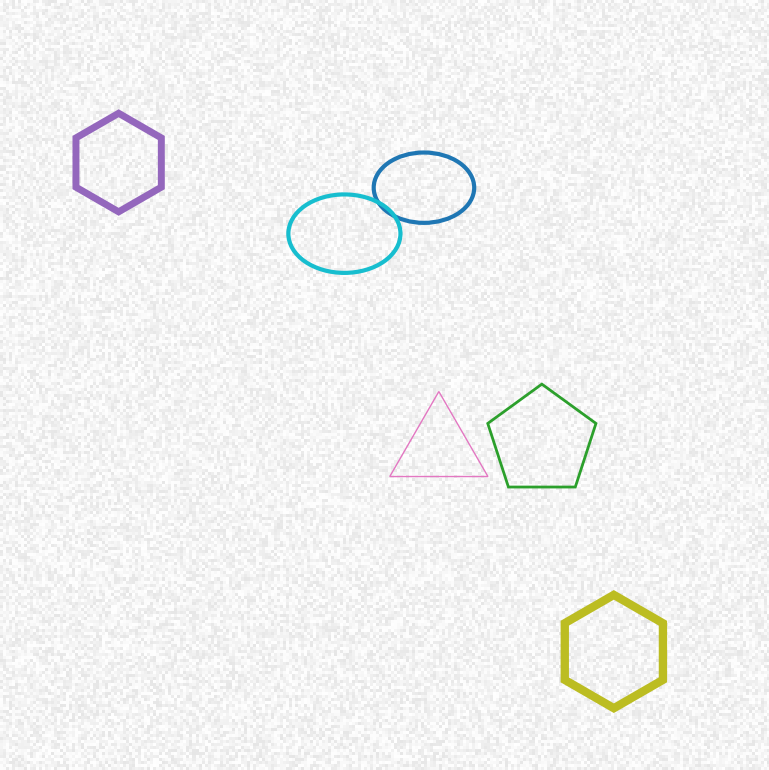[{"shape": "oval", "thickness": 1.5, "radius": 0.33, "center": [0.551, 0.756]}, {"shape": "pentagon", "thickness": 1, "radius": 0.37, "center": [0.704, 0.427]}, {"shape": "hexagon", "thickness": 2.5, "radius": 0.32, "center": [0.154, 0.789]}, {"shape": "triangle", "thickness": 0.5, "radius": 0.37, "center": [0.57, 0.418]}, {"shape": "hexagon", "thickness": 3, "radius": 0.37, "center": [0.797, 0.154]}, {"shape": "oval", "thickness": 1.5, "radius": 0.36, "center": [0.447, 0.697]}]